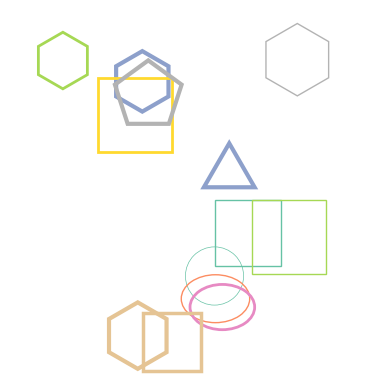[{"shape": "square", "thickness": 1, "radius": 0.43, "center": [0.644, 0.395]}, {"shape": "circle", "thickness": 0.5, "radius": 0.38, "center": [0.557, 0.283]}, {"shape": "oval", "thickness": 1, "radius": 0.44, "center": [0.56, 0.224]}, {"shape": "triangle", "thickness": 3, "radius": 0.38, "center": [0.595, 0.552]}, {"shape": "hexagon", "thickness": 3, "radius": 0.39, "center": [0.37, 0.789]}, {"shape": "oval", "thickness": 2, "radius": 0.42, "center": [0.577, 0.202]}, {"shape": "square", "thickness": 1, "radius": 0.48, "center": [0.75, 0.385]}, {"shape": "hexagon", "thickness": 2, "radius": 0.37, "center": [0.163, 0.843]}, {"shape": "square", "thickness": 2, "radius": 0.48, "center": [0.35, 0.702]}, {"shape": "square", "thickness": 2.5, "radius": 0.38, "center": [0.447, 0.111]}, {"shape": "hexagon", "thickness": 3, "radius": 0.43, "center": [0.358, 0.128]}, {"shape": "pentagon", "thickness": 3, "radius": 0.46, "center": [0.385, 0.752]}, {"shape": "hexagon", "thickness": 1, "radius": 0.47, "center": [0.772, 0.845]}]